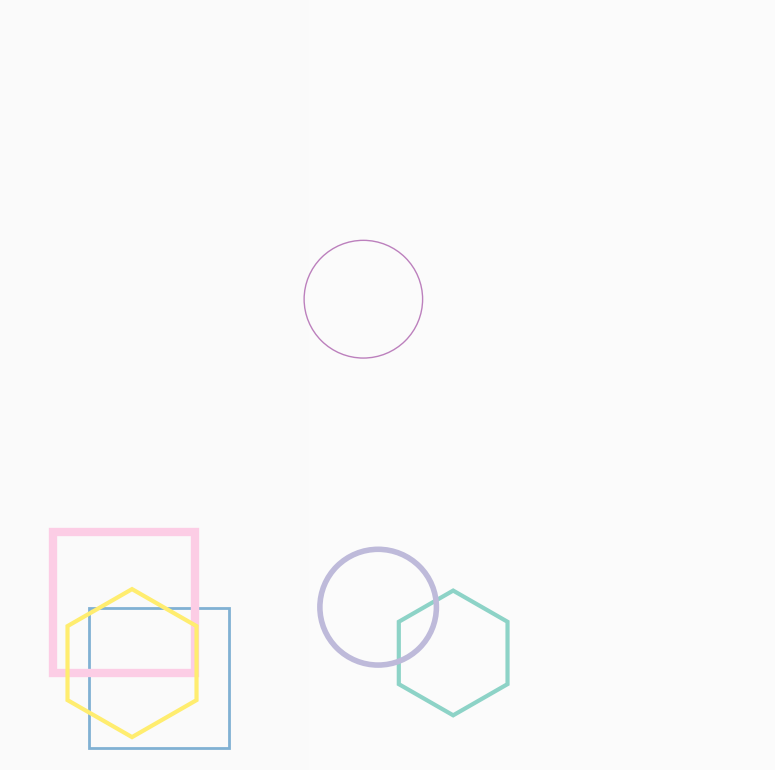[{"shape": "hexagon", "thickness": 1.5, "radius": 0.4, "center": [0.585, 0.152]}, {"shape": "circle", "thickness": 2, "radius": 0.38, "center": [0.488, 0.211]}, {"shape": "square", "thickness": 1, "radius": 0.45, "center": [0.205, 0.119]}, {"shape": "square", "thickness": 3, "radius": 0.46, "center": [0.16, 0.218]}, {"shape": "circle", "thickness": 0.5, "radius": 0.38, "center": [0.469, 0.611]}, {"shape": "hexagon", "thickness": 1.5, "radius": 0.48, "center": [0.17, 0.139]}]